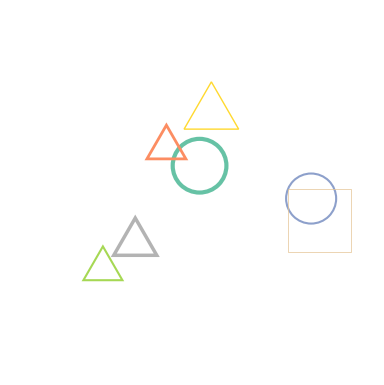[{"shape": "circle", "thickness": 3, "radius": 0.35, "center": [0.518, 0.57]}, {"shape": "triangle", "thickness": 2, "radius": 0.29, "center": [0.432, 0.617]}, {"shape": "circle", "thickness": 1.5, "radius": 0.33, "center": [0.808, 0.484]}, {"shape": "triangle", "thickness": 1.5, "radius": 0.29, "center": [0.267, 0.301]}, {"shape": "triangle", "thickness": 1, "radius": 0.41, "center": [0.549, 0.706]}, {"shape": "square", "thickness": 0.5, "radius": 0.41, "center": [0.83, 0.427]}, {"shape": "triangle", "thickness": 2.5, "radius": 0.32, "center": [0.351, 0.369]}]